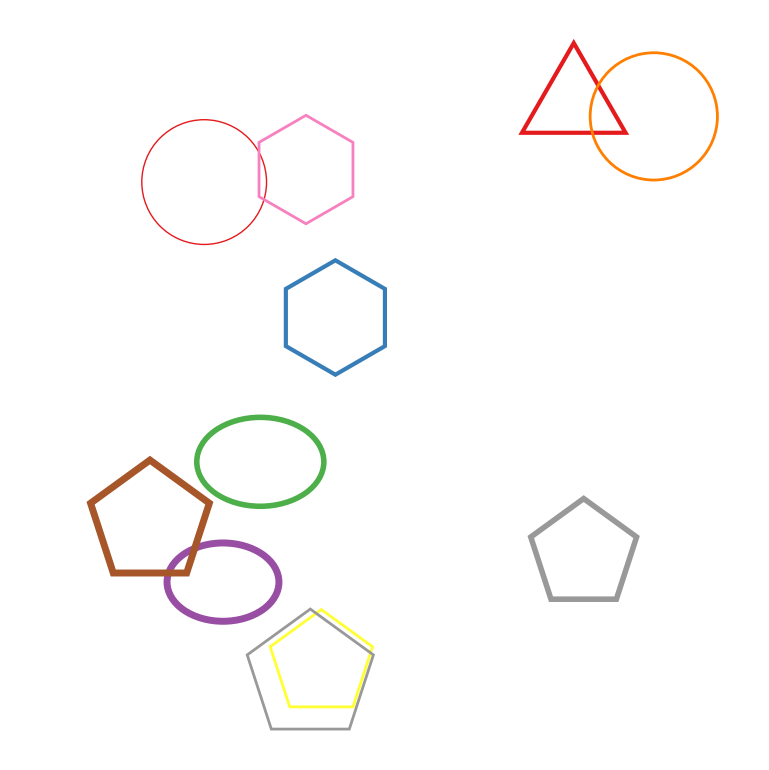[{"shape": "circle", "thickness": 0.5, "radius": 0.4, "center": [0.265, 0.764]}, {"shape": "triangle", "thickness": 1.5, "radius": 0.39, "center": [0.745, 0.866]}, {"shape": "hexagon", "thickness": 1.5, "radius": 0.37, "center": [0.436, 0.588]}, {"shape": "oval", "thickness": 2, "radius": 0.41, "center": [0.338, 0.4]}, {"shape": "oval", "thickness": 2.5, "radius": 0.36, "center": [0.29, 0.244]}, {"shape": "circle", "thickness": 1, "radius": 0.41, "center": [0.849, 0.849]}, {"shape": "pentagon", "thickness": 1, "radius": 0.35, "center": [0.417, 0.138]}, {"shape": "pentagon", "thickness": 2.5, "radius": 0.41, "center": [0.195, 0.321]}, {"shape": "hexagon", "thickness": 1, "radius": 0.35, "center": [0.397, 0.78]}, {"shape": "pentagon", "thickness": 2, "radius": 0.36, "center": [0.758, 0.28]}, {"shape": "pentagon", "thickness": 1, "radius": 0.43, "center": [0.403, 0.123]}]